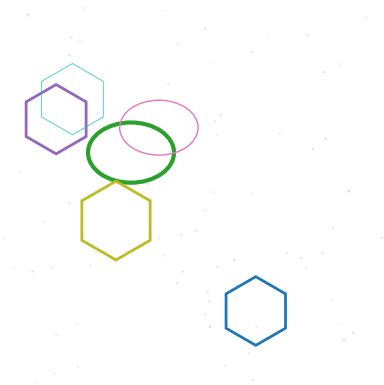[{"shape": "hexagon", "thickness": 2, "radius": 0.45, "center": [0.664, 0.192]}, {"shape": "oval", "thickness": 3, "radius": 0.56, "center": [0.34, 0.604]}, {"shape": "hexagon", "thickness": 2, "radius": 0.45, "center": [0.146, 0.69]}, {"shape": "oval", "thickness": 1, "radius": 0.51, "center": [0.413, 0.668]}, {"shape": "hexagon", "thickness": 2, "radius": 0.51, "center": [0.301, 0.427]}, {"shape": "hexagon", "thickness": 0.5, "radius": 0.46, "center": [0.188, 0.742]}]